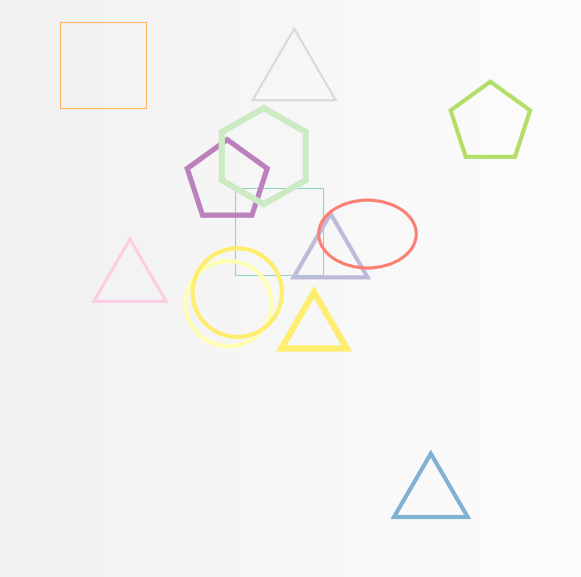[{"shape": "square", "thickness": 0.5, "radius": 0.38, "center": [0.48, 0.599]}, {"shape": "circle", "thickness": 2, "radius": 0.37, "center": [0.393, 0.473]}, {"shape": "triangle", "thickness": 2, "radius": 0.37, "center": [0.569, 0.556]}, {"shape": "oval", "thickness": 1.5, "radius": 0.42, "center": [0.632, 0.594]}, {"shape": "triangle", "thickness": 2, "radius": 0.37, "center": [0.741, 0.14]}, {"shape": "square", "thickness": 0.5, "radius": 0.37, "center": [0.177, 0.886]}, {"shape": "pentagon", "thickness": 2, "radius": 0.36, "center": [0.844, 0.786]}, {"shape": "triangle", "thickness": 1.5, "radius": 0.36, "center": [0.224, 0.513]}, {"shape": "triangle", "thickness": 1, "radius": 0.41, "center": [0.506, 0.867]}, {"shape": "pentagon", "thickness": 2.5, "radius": 0.36, "center": [0.391, 0.685]}, {"shape": "hexagon", "thickness": 3, "radius": 0.42, "center": [0.454, 0.729]}, {"shape": "circle", "thickness": 2, "radius": 0.38, "center": [0.408, 0.492]}, {"shape": "triangle", "thickness": 3, "radius": 0.33, "center": [0.54, 0.428]}]